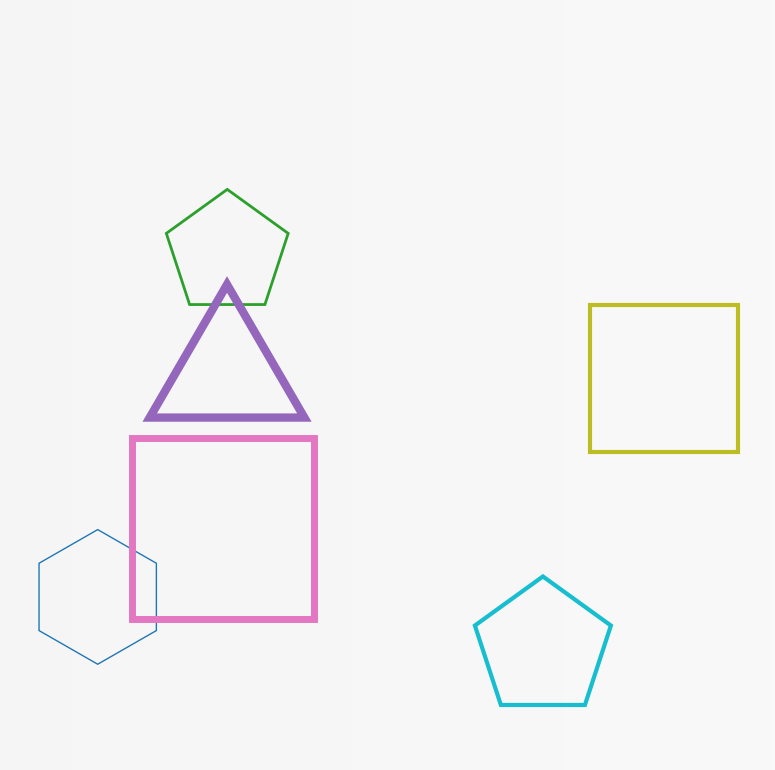[{"shape": "hexagon", "thickness": 0.5, "radius": 0.44, "center": [0.126, 0.225]}, {"shape": "pentagon", "thickness": 1, "radius": 0.41, "center": [0.293, 0.671]}, {"shape": "triangle", "thickness": 3, "radius": 0.58, "center": [0.293, 0.515]}, {"shape": "square", "thickness": 2.5, "radius": 0.59, "center": [0.288, 0.314]}, {"shape": "square", "thickness": 1.5, "radius": 0.48, "center": [0.856, 0.509]}, {"shape": "pentagon", "thickness": 1.5, "radius": 0.46, "center": [0.701, 0.159]}]